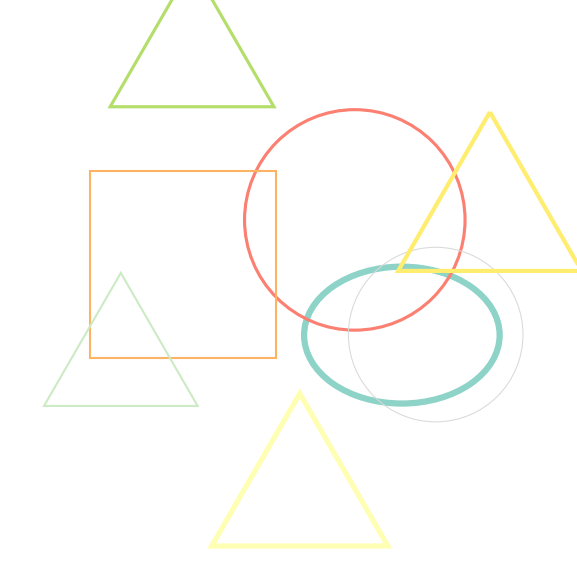[{"shape": "oval", "thickness": 3, "radius": 0.85, "center": [0.696, 0.419]}, {"shape": "triangle", "thickness": 2.5, "radius": 0.88, "center": [0.519, 0.142]}, {"shape": "circle", "thickness": 1.5, "radius": 0.95, "center": [0.614, 0.618]}, {"shape": "square", "thickness": 1, "radius": 0.81, "center": [0.317, 0.541]}, {"shape": "triangle", "thickness": 1.5, "radius": 0.82, "center": [0.333, 0.896]}, {"shape": "circle", "thickness": 0.5, "radius": 0.76, "center": [0.754, 0.42]}, {"shape": "triangle", "thickness": 1, "radius": 0.77, "center": [0.209, 0.373]}, {"shape": "triangle", "thickness": 2, "radius": 0.92, "center": [0.848, 0.622]}]